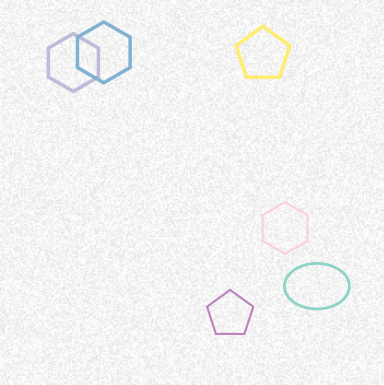[{"shape": "oval", "thickness": 2, "radius": 0.42, "center": [0.823, 0.257]}, {"shape": "hexagon", "thickness": 2.5, "radius": 0.38, "center": [0.191, 0.838]}, {"shape": "hexagon", "thickness": 2.5, "radius": 0.39, "center": [0.27, 0.864]}, {"shape": "hexagon", "thickness": 1.5, "radius": 0.34, "center": [0.74, 0.408]}, {"shape": "pentagon", "thickness": 1.5, "radius": 0.32, "center": [0.598, 0.184]}, {"shape": "pentagon", "thickness": 2.5, "radius": 0.37, "center": [0.683, 0.859]}]